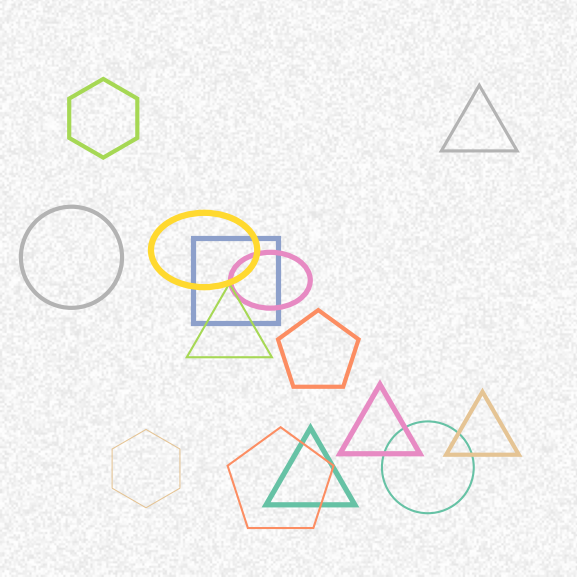[{"shape": "triangle", "thickness": 2.5, "radius": 0.44, "center": [0.538, 0.169]}, {"shape": "circle", "thickness": 1, "radius": 0.4, "center": [0.741, 0.19]}, {"shape": "pentagon", "thickness": 1, "radius": 0.48, "center": [0.486, 0.163]}, {"shape": "pentagon", "thickness": 2, "radius": 0.37, "center": [0.551, 0.389]}, {"shape": "square", "thickness": 2.5, "radius": 0.37, "center": [0.408, 0.513]}, {"shape": "triangle", "thickness": 2.5, "radius": 0.4, "center": [0.658, 0.253]}, {"shape": "oval", "thickness": 2.5, "radius": 0.35, "center": [0.468, 0.514]}, {"shape": "hexagon", "thickness": 2, "radius": 0.34, "center": [0.179, 0.794]}, {"shape": "triangle", "thickness": 1, "radius": 0.43, "center": [0.397, 0.423]}, {"shape": "oval", "thickness": 3, "radius": 0.46, "center": [0.353, 0.566]}, {"shape": "triangle", "thickness": 2, "radius": 0.36, "center": [0.835, 0.248]}, {"shape": "hexagon", "thickness": 0.5, "radius": 0.34, "center": [0.253, 0.188]}, {"shape": "triangle", "thickness": 1.5, "radius": 0.38, "center": [0.83, 0.776]}, {"shape": "circle", "thickness": 2, "radius": 0.44, "center": [0.124, 0.554]}]